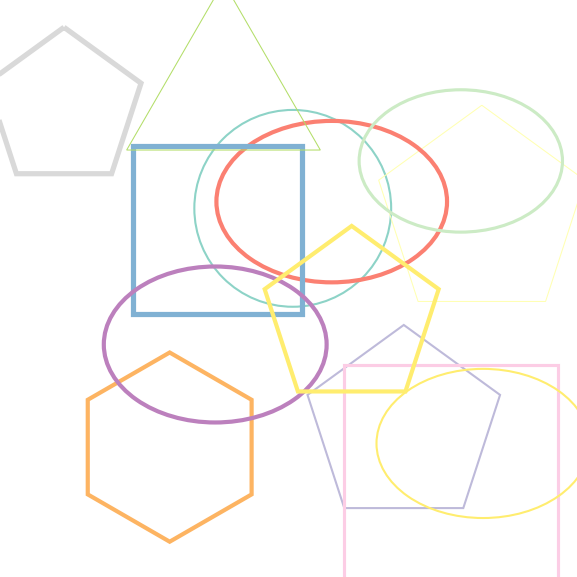[{"shape": "circle", "thickness": 1, "radius": 0.85, "center": [0.507, 0.638]}, {"shape": "pentagon", "thickness": 0.5, "radius": 0.94, "center": [0.834, 0.629]}, {"shape": "pentagon", "thickness": 1, "radius": 0.88, "center": [0.699, 0.261]}, {"shape": "oval", "thickness": 2, "radius": 1.0, "center": [0.574, 0.65]}, {"shape": "square", "thickness": 2.5, "radius": 0.73, "center": [0.376, 0.601]}, {"shape": "hexagon", "thickness": 2, "radius": 0.82, "center": [0.294, 0.225]}, {"shape": "triangle", "thickness": 0.5, "radius": 0.97, "center": [0.387, 0.836]}, {"shape": "square", "thickness": 1.5, "radius": 0.93, "center": [0.781, 0.182]}, {"shape": "pentagon", "thickness": 2.5, "radius": 0.7, "center": [0.111, 0.812]}, {"shape": "oval", "thickness": 2, "radius": 0.96, "center": [0.373, 0.403]}, {"shape": "oval", "thickness": 1.5, "radius": 0.88, "center": [0.798, 0.72]}, {"shape": "oval", "thickness": 1, "radius": 0.92, "center": [0.836, 0.231]}, {"shape": "pentagon", "thickness": 2, "radius": 0.79, "center": [0.609, 0.449]}]